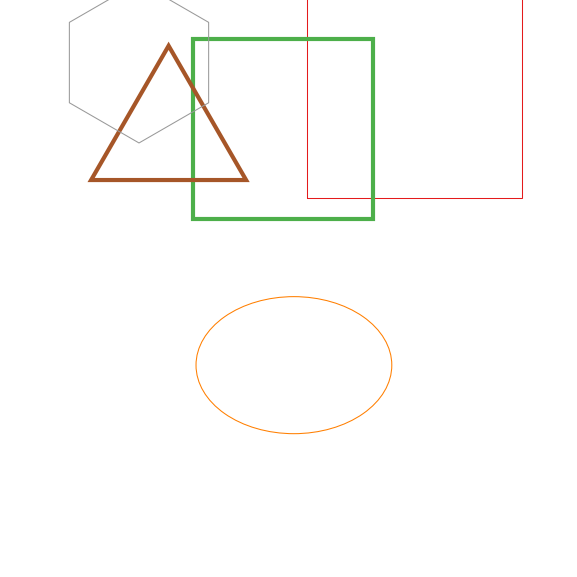[{"shape": "square", "thickness": 0.5, "radius": 0.93, "center": [0.717, 0.843]}, {"shape": "square", "thickness": 2, "radius": 0.78, "center": [0.489, 0.775]}, {"shape": "oval", "thickness": 0.5, "radius": 0.85, "center": [0.509, 0.367]}, {"shape": "triangle", "thickness": 2, "radius": 0.77, "center": [0.292, 0.765]}, {"shape": "hexagon", "thickness": 0.5, "radius": 0.7, "center": [0.241, 0.891]}]